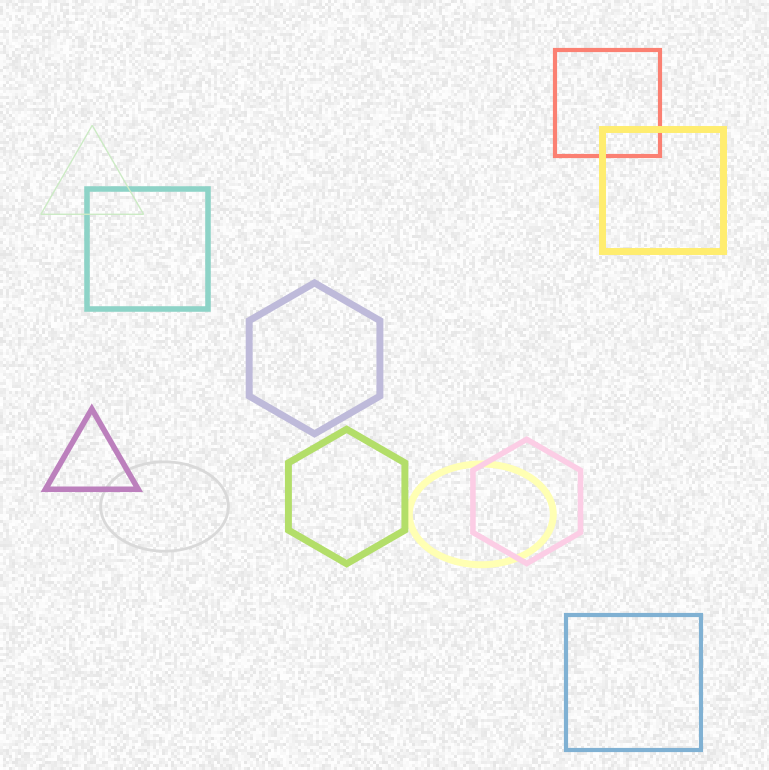[{"shape": "square", "thickness": 2, "radius": 0.39, "center": [0.191, 0.677]}, {"shape": "oval", "thickness": 2.5, "radius": 0.47, "center": [0.625, 0.332]}, {"shape": "hexagon", "thickness": 2.5, "radius": 0.49, "center": [0.408, 0.535]}, {"shape": "square", "thickness": 1.5, "radius": 0.34, "center": [0.789, 0.866]}, {"shape": "square", "thickness": 1.5, "radius": 0.44, "center": [0.822, 0.114]}, {"shape": "hexagon", "thickness": 2.5, "radius": 0.44, "center": [0.45, 0.355]}, {"shape": "hexagon", "thickness": 2, "radius": 0.4, "center": [0.684, 0.349]}, {"shape": "oval", "thickness": 1, "radius": 0.41, "center": [0.214, 0.342]}, {"shape": "triangle", "thickness": 2, "radius": 0.35, "center": [0.119, 0.399]}, {"shape": "triangle", "thickness": 0.5, "radius": 0.39, "center": [0.12, 0.76]}, {"shape": "square", "thickness": 2.5, "radius": 0.39, "center": [0.861, 0.753]}]